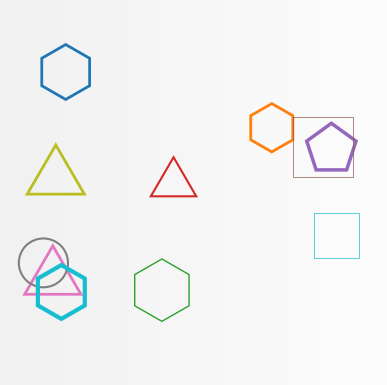[{"shape": "hexagon", "thickness": 2, "radius": 0.36, "center": [0.17, 0.813]}, {"shape": "hexagon", "thickness": 2, "radius": 0.31, "center": [0.701, 0.668]}, {"shape": "hexagon", "thickness": 1, "radius": 0.4, "center": [0.418, 0.246]}, {"shape": "triangle", "thickness": 1.5, "radius": 0.34, "center": [0.448, 0.524]}, {"shape": "pentagon", "thickness": 2.5, "radius": 0.33, "center": [0.855, 0.613]}, {"shape": "square", "thickness": 0.5, "radius": 0.39, "center": [0.834, 0.619]}, {"shape": "triangle", "thickness": 2, "radius": 0.42, "center": [0.136, 0.278]}, {"shape": "circle", "thickness": 1.5, "radius": 0.32, "center": [0.112, 0.317]}, {"shape": "triangle", "thickness": 2, "radius": 0.43, "center": [0.144, 0.538]}, {"shape": "hexagon", "thickness": 3, "radius": 0.35, "center": [0.158, 0.242]}, {"shape": "square", "thickness": 0.5, "radius": 0.29, "center": [0.868, 0.389]}]